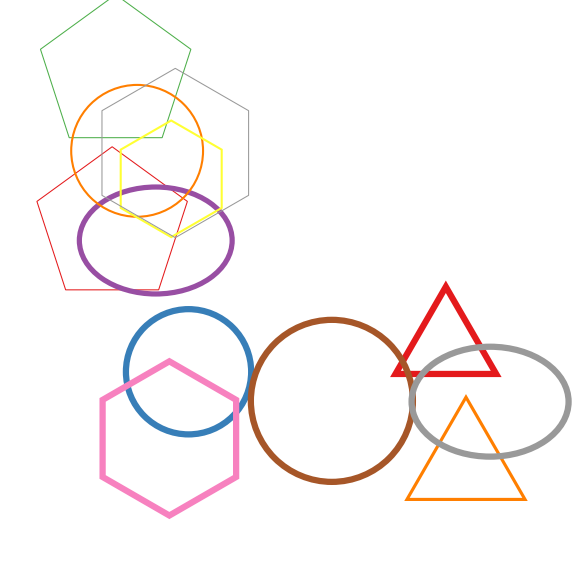[{"shape": "triangle", "thickness": 3, "radius": 0.5, "center": [0.772, 0.402]}, {"shape": "pentagon", "thickness": 0.5, "radius": 0.68, "center": [0.194, 0.608]}, {"shape": "circle", "thickness": 3, "radius": 0.54, "center": [0.326, 0.355]}, {"shape": "pentagon", "thickness": 0.5, "radius": 0.68, "center": [0.2, 0.872]}, {"shape": "oval", "thickness": 2.5, "radius": 0.66, "center": [0.27, 0.583]}, {"shape": "circle", "thickness": 1, "radius": 0.57, "center": [0.237, 0.738]}, {"shape": "triangle", "thickness": 1.5, "radius": 0.59, "center": [0.807, 0.193]}, {"shape": "hexagon", "thickness": 1, "radius": 0.5, "center": [0.296, 0.69]}, {"shape": "circle", "thickness": 3, "radius": 0.7, "center": [0.575, 0.305]}, {"shape": "hexagon", "thickness": 3, "radius": 0.67, "center": [0.293, 0.24]}, {"shape": "hexagon", "thickness": 0.5, "radius": 0.73, "center": [0.304, 0.734]}, {"shape": "oval", "thickness": 3, "radius": 0.68, "center": [0.849, 0.304]}]